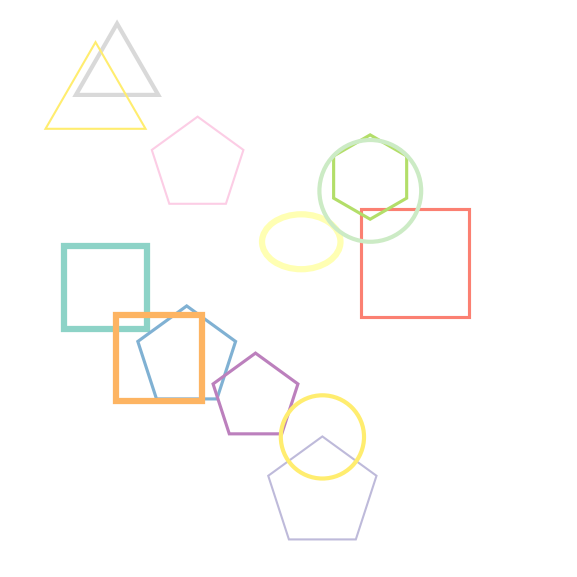[{"shape": "square", "thickness": 3, "radius": 0.36, "center": [0.183, 0.502]}, {"shape": "oval", "thickness": 3, "radius": 0.34, "center": [0.522, 0.581]}, {"shape": "pentagon", "thickness": 1, "radius": 0.49, "center": [0.558, 0.145]}, {"shape": "square", "thickness": 1.5, "radius": 0.47, "center": [0.718, 0.544]}, {"shape": "pentagon", "thickness": 1.5, "radius": 0.44, "center": [0.323, 0.38]}, {"shape": "square", "thickness": 3, "radius": 0.37, "center": [0.275, 0.379]}, {"shape": "hexagon", "thickness": 1.5, "radius": 0.37, "center": [0.641, 0.693]}, {"shape": "pentagon", "thickness": 1, "radius": 0.42, "center": [0.342, 0.714]}, {"shape": "triangle", "thickness": 2, "radius": 0.41, "center": [0.203, 0.876]}, {"shape": "pentagon", "thickness": 1.5, "radius": 0.39, "center": [0.442, 0.31]}, {"shape": "circle", "thickness": 2, "radius": 0.44, "center": [0.641, 0.669]}, {"shape": "circle", "thickness": 2, "radius": 0.36, "center": [0.558, 0.243]}, {"shape": "triangle", "thickness": 1, "radius": 0.5, "center": [0.165, 0.826]}]